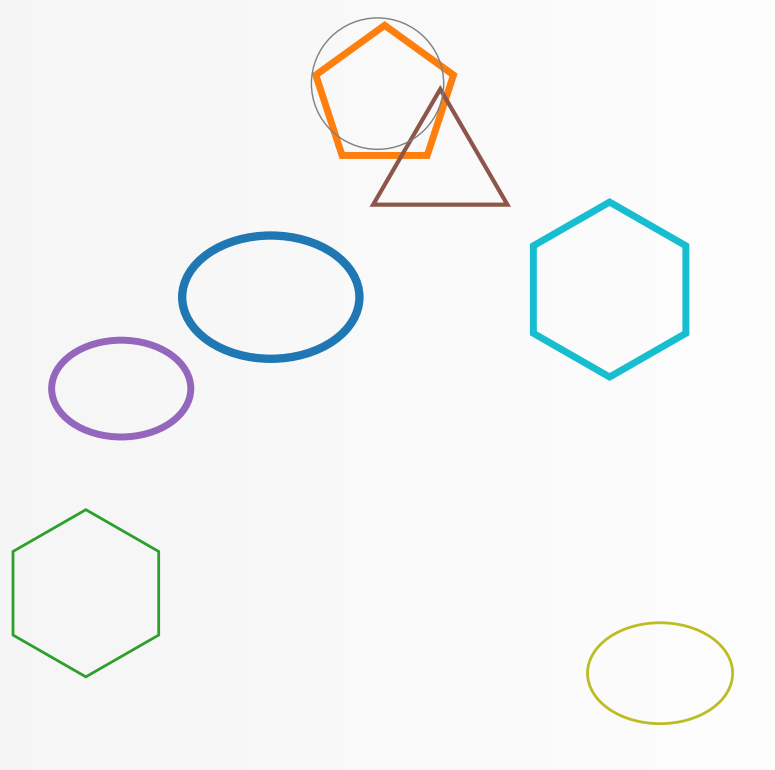[{"shape": "oval", "thickness": 3, "radius": 0.57, "center": [0.349, 0.614]}, {"shape": "pentagon", "thickness": 2.5, "radius": 0.47, "center": [0.496, 0.874]}, {"shape": "hexagon", "thickness": 1, "radius": 0.54, "center": [0.111, 0.23]}, {"shape": "oval", "thickness": 2.5, "radius": 0.45, "center": [0.156, 0.495]}, {"shape": "triangle", "thickness": 1.5, "radius": 0.5, "center": [0.568, 0.784]}, {"shape": "circle", "thickness": 0.5, "radius": 0.43, "center": [0.487, 0.891]}, {"shape": "oval", "thickness": 1, "radius": 0.47, "center": [0.852, 0.126]}, {"shape": "hexagon", "thickness": 2.5, "radius": 0.57, "center": [0.787, 0.624]}]